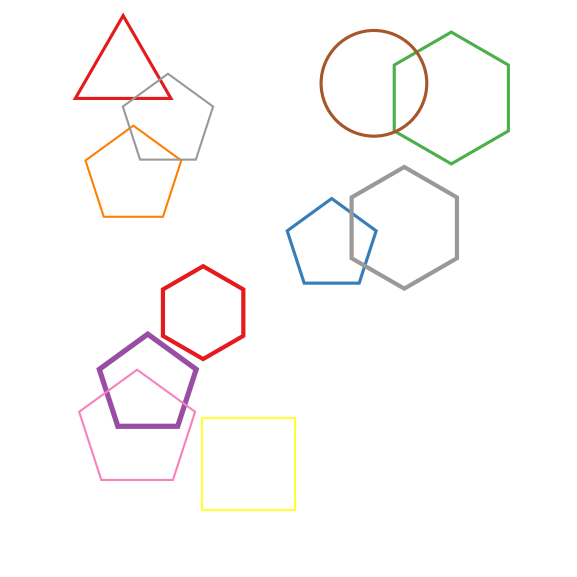[{"shape": "triangle", "thickness": 1.5, "radius": 0.48, "center": [0.213, 0.877]}, {"shape": "hexagon", "thickness": 2, "radius": 0.4, "center": [0.352, 0.458]}, {"shape": "pentagon", "thickness": 1.5, "radius": 0.4, "center": [0.574, 0.574]}, {"shape": "hexagon", "thickness": 1.5, "radius": 0.57, "center": [0.781, 0.829]}, {"shape": "pentagon", "thickness": 2.5, "radius": 0.44, "center": [0.256, 0.332]}, {"shape": "pentagon", "thickness": 1, "radius": 0.44, "center": [0.231, 0.694]}, {"shape": "square", "thickness": 1, "radius": 0.4, "center": [0.43, 0.196]}, {"shape": "circle", "thickness": 1.5, "radius": 0.46, "center": [0.648, 0.855]}, {"shape": "pentagon", "thickness": 1, "radius": 0.53, "center": [0.237, 0.253]}, {"shape": "hexagon", "thickness": 2, "radius": 0.53, "center": [0.7, 0.605]}, {"shape": "pentagon", "thickness": 1, "radius": 0.41, "center": [0.291, 0.789]}]